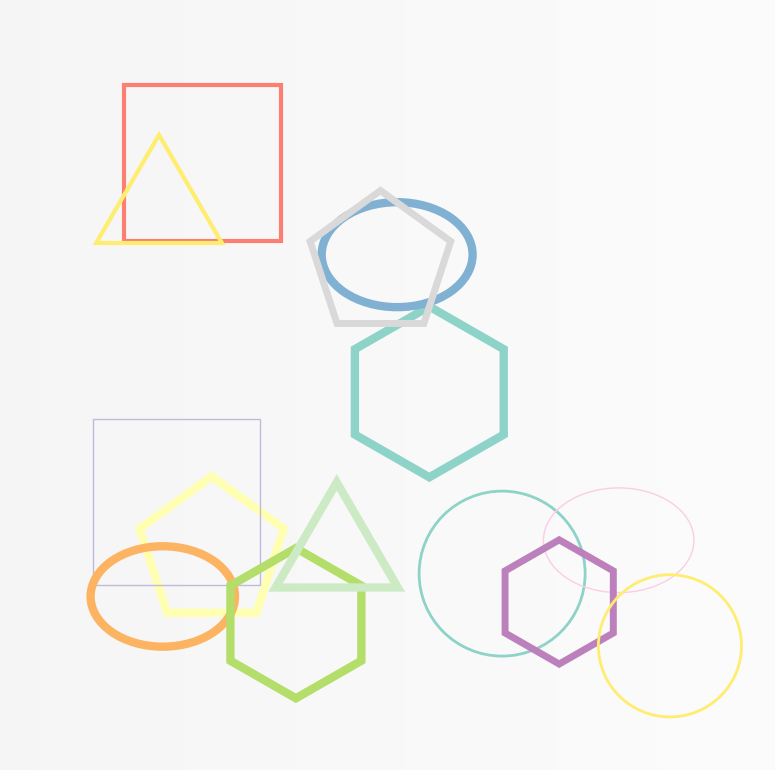[{"shape": "hexagon", "thickness": 3, "radius": 0.55, "center": [0.554, 0.491]}, {"shape": "circle", "thickness": 1, "radius": 0.54, "center": [0.648, 0.255]}, {"shape": "pentagon", "thickness": 3, "radius": 0.49, "center": [0.273, 0.283]}, {"shape": "square", "thickness": 0.5, "radius": 0.54, "center": [0.228, 0.348]}, {"shape": "square", "thickness": 1.5, "radius": 0.51, "center": [0.262, 0.789]}, {"shape": "oval", "thickness": 3, "radius": 0.49, "center": [0.512, 0.669]}, {"shape": "oval", "thickness": 3, "radius": 0.47, "center": [0.21, 0.225]}, {"shape": "hexagon", "thickness": 3, "radius": 0.49, "center": [0.382, 0.191]}, {"shape": "oval", "thickness": 0.5, "radius": 0.49, "center": [0.798, 0.298]}, {"shape": "pentagon", "thickness": 2.5, "radius": 0.48, "center": [0.491, 0.657]}, {"shape": "hexagon", "thickness": 2.5, "radius": 0.4, "center": [0.722, 0.218]}, {"shape": "triangle", "thickness": 3, "radius": 0.46, "center": [0.434, 0.283]}, {"shape": "circle", "thickness": 1, "radius": 0.46, "center": [0.864, 0.161]}, {"shape": "triangle", "thickness": 1.5, "radius": 0.47, "center": [0.205, 0.731]}]